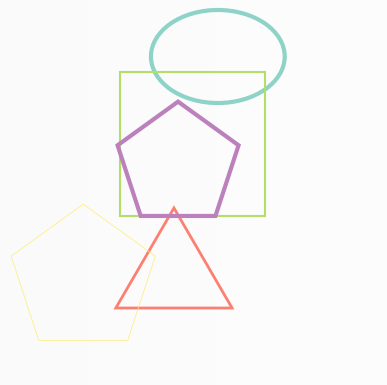[{"shape": "oval", "thickness": 3, "radius": 0.86, "center": [0.562, 0.853]}, {"shape": "triangle", "thickness": 2, "radius": 0.87, "center": [0.449, 0.287]}, {"shape": "square", "thickness": 1.5, "radius": 0.94, "center": [0.496, 0.625]}, {"shape": "pentagon", "thickness": 3, "radius": 0.82, "center": [0.46, 0.572]}, {"shape": "pentagon", "thickness": 0.5, "radius": 0.98, "center": [0.215, 0.274]}]